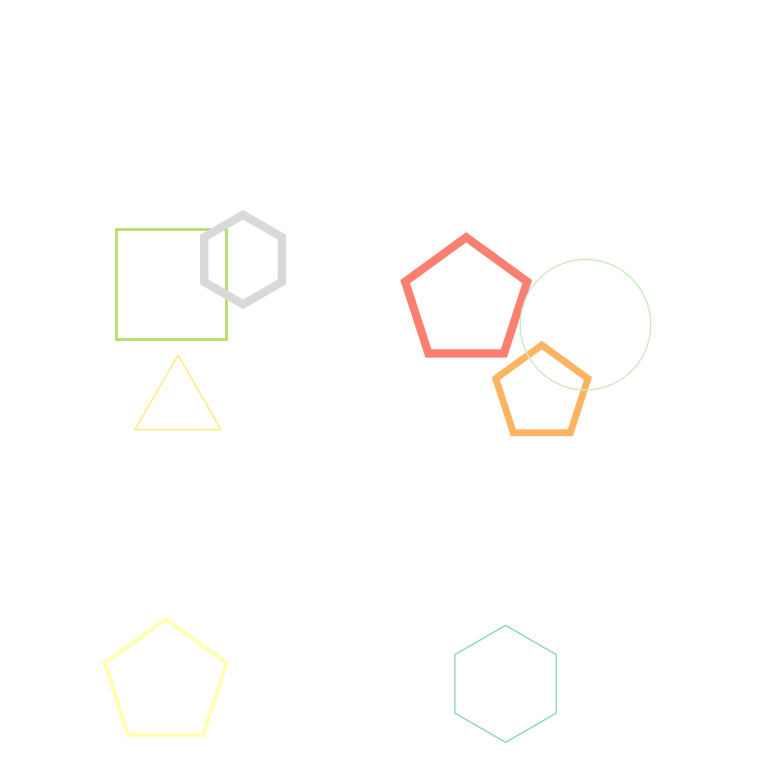[{"shape": "hexagon", "thickness": 0.5, "radius": 0.38, "center": [0.657, 0.112]}, {"shape": "pentagon", "thickness": 1.5, "radius": 0.42, "center": [0.215, 0.113]}, {"shape": "pentagon", "thickness": 3, "radius": 0.42, "center": [0.605, 0.608]}, {"shape": "pentagon", "thickness": 2.5, "radius": 0.31, "center": [0.704, 0.489]}, {"shape": "square", "thickness": 1, "radius": 0.36, "center": [0.222, 0.631]}, {"shape": "hexagon", "thickness": 3, "radius": 0.29, "center": [0.316, 0.663]}, {"shape": "circle", "thickness": 0.5, "radius": 0.42, "center": [0.76, 0.578]}, {"shape": "triangle", "thickness": 0.5, "radius": 0.32, "center": [0.231, 0.474]}]